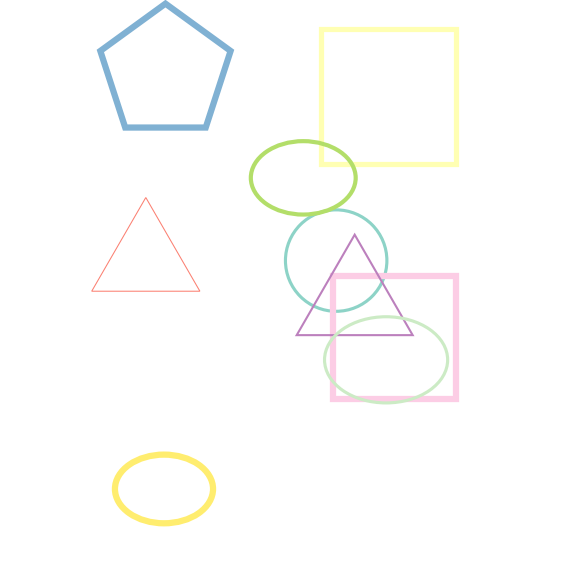[{"shape": "circle", "thickness": 1.5, "radius": 0.44, "center": [0.582, 0.548]}, {"shape": "square", "thickness": 2.5, "radius": 0.58, "center": [0.673, 0.832]}, {"shape": "triangle", "thickness": 0.5, "radius": 0.54, "center": [0.252, 0.549]}, {"shape": "pentagon", "thickness": 3, "radius": 0.59, "center": [0.287, 0.874]}, {"shape": "oval", "thickness": 2, "radius": 0.45, "center": [0.525, 0.691]}, {"shape": "square", "thickness": 3, "radius": 0.53, "center": [0.683, 0.415]}, {"shape": "triangle", "thickness": 1, "radius": 0.58, "center": [0.614, 0.477]}, {"shape": "oval", "thickness": 1.5, "radius": 0.53, "center": [0.669, 0.376]}, {"shape": "oval", "thickness": 3, "radius": 0.42, "center": [0.284, 0.152]}]